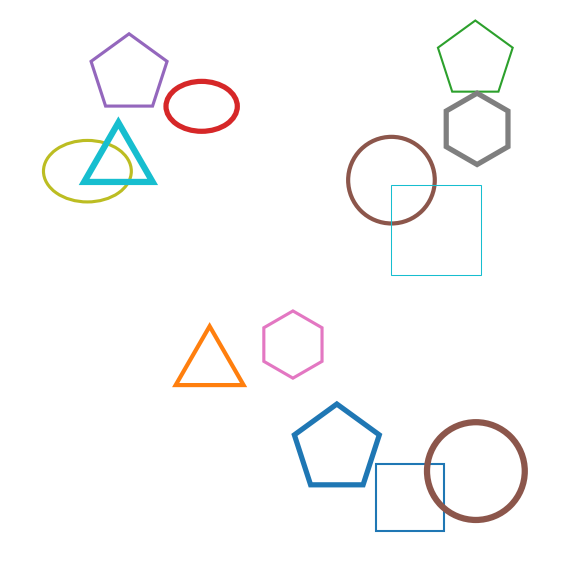[{"shape": "pentagon", "thickness": 2.5, "radius": 0.39, "center": [0.583, 0.222]}, {"shape": "square", "thickness": 1, "radius": 0.29, "center": [0.71, 0.138]}, {"shape": "triangle", "thickness": 2, "radius": 0.34, "center": [0.363, 0.366]}, {"shape": "pentagon", "thickness": 1, "radius": 0.34, "center": [0.823, 0.896]}, {"shape": "oval", "thickness": 2.5, "radius": 0.31, "center": [0.349, 0.815]}, {"shape": "pentagon", "thickness": 1.5, "radius": 0.35, "center": [0.223, 0.871]}, {"shape": "circle", "thickness": 3, "radius": 0.42, "center": [0.824, 0.183]}, {"shape": "circle", "thickness": 2, "radius": 0.38, "center": [0.678, 0.687]}, {"shape": "hexagon", "thickness": 1.5, "radius": 0.29, "center": [0.507, 0.403]}, {"shape": "hexagon", "thickness": 2.5, "radius": 0.31, "center": [0.826, 0.776]}, {"shape": "oval", "thickness": 1.5, "radius": 0.38, "center": [0.151, 0.703]}, {"shape": "triangle", "thickness": 3, "radius": 0.34, "center": [0.205, 0.718]}, {"shape": "square", "thickness": 0.5, "radius": 0.39, "center": [0.755, 0.601]}]